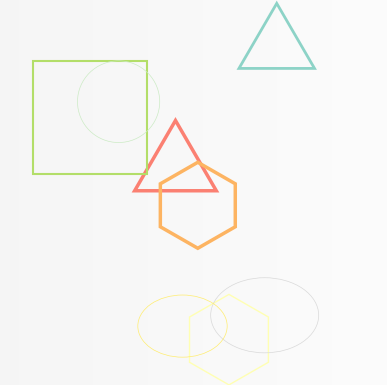[{"shape": "triangle", "thickness": 2, "radius": 0.56, "center": [0.714, 0.879]}, {"shape": "hexagon", "thickness": 1, "radius": 0.59, "center": [0.591, 0.118]}, {"shape": "triangle", "thickness": 2.5, "radius": 0.61, "center": [0.453, 0.565]}, {"shape": "hexagon", "thickness": 2.5, "radius": 0.56, "center": [0.51, 0.467]}, {"shape": "square", "thickness": 1.5, "radius": 0.74, "center": [0.232, 0.695]}, {"shape": "oval", "thickness": 0.5, "radius": 0.7, "center": [0.683, 0.181]}, {"shape": "circle", "thickness": 0.5, "radius": 0.53, "center": [0.306, 0.736]}, {"shape": "oval", "thickness": 0.5, "radius": 0.58, "center": [0.471, 0.153]}]